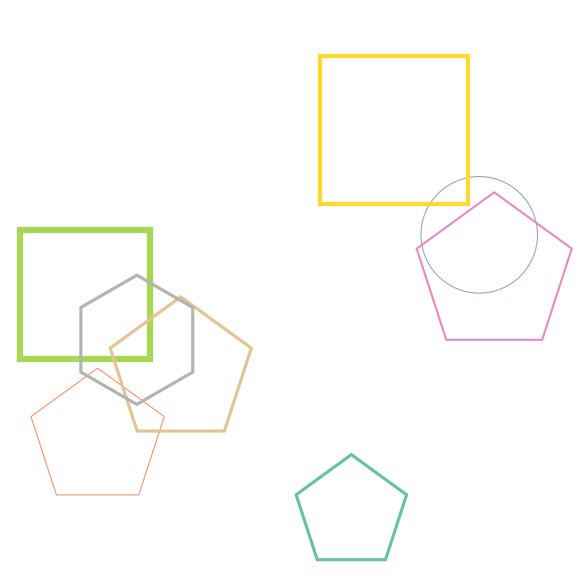[{"shape": "pentagon", "thickness": 1.5, "radius": 0.5, "center": [0.608, 0.111]}, {"shape": "pentagon", "thickness": 0.5, "radius": 0.61, "center": [0.169, 0.24]}, {"shape": "circle", "thickness": 0.5, "radius": 0.5, "center": [0.83, 0.593]}, {"shape": "pentagon", "thickness": 1, "radius": 0.71, "center": [0.856, 0.525]}, {"shape": "square", "thickness": 3, "radius": 0.56, "center": [0.147, 0.49]}, {"shape": "square", "thickness": 2, "radius": 0.64, "center": [0.682, 0.773]}, {"shape": "pentagon", "thickness": 1.5, "radius": 0.64, "center": [0.313, 0.357]}, {"shape": "hexagon", "thickness": 1.5, "radius": 0.56, "center": [0.237, 0.411]}]